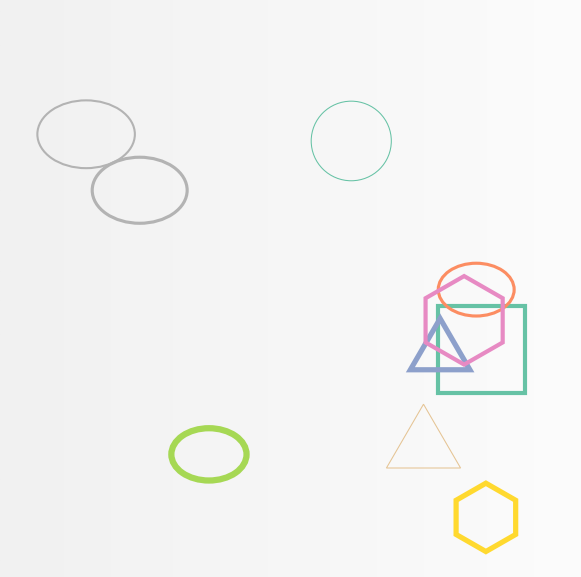[{"shape": "circle", "thickness": 0.5, "radius": 0.34, "center": [0.604, 0.755]}, {"shape": "square", "thickness": 2, "radius": 0.38, "center": [0.828, 0.394]}, {"shape": "oval", "thickness": 1.5, "radius": 0.33, "center": [0.819, 0.498]}, {"shape": "triangle", "thickness": 2.5, "radius": 0.3, "center": [0.757, 0.388]}, {"shape": "hexagon", "thickness": 2, "radius": 0.38, "center": [0.798, 0.444]}, {"shape": "oval", "thickness": 3, "radius": 0.32, "center": [0.359, 0.212]}, {"shape": "hexagon", "thickness": 2.5, "radius": 0.3, "center": [0.836, 0.103]}, {"shape": "triangle", "thickness": 0.5, "radius": 0.37, "center": [0.729, 0.226]}, {"shape": "oval", "thickness": 1.5, "radius": 0.41, "center": [0.24, 0.67]}, {"shape": "oval", "thickness": 1, "radius": 0.42, "center": [0.148, 0.767]}]